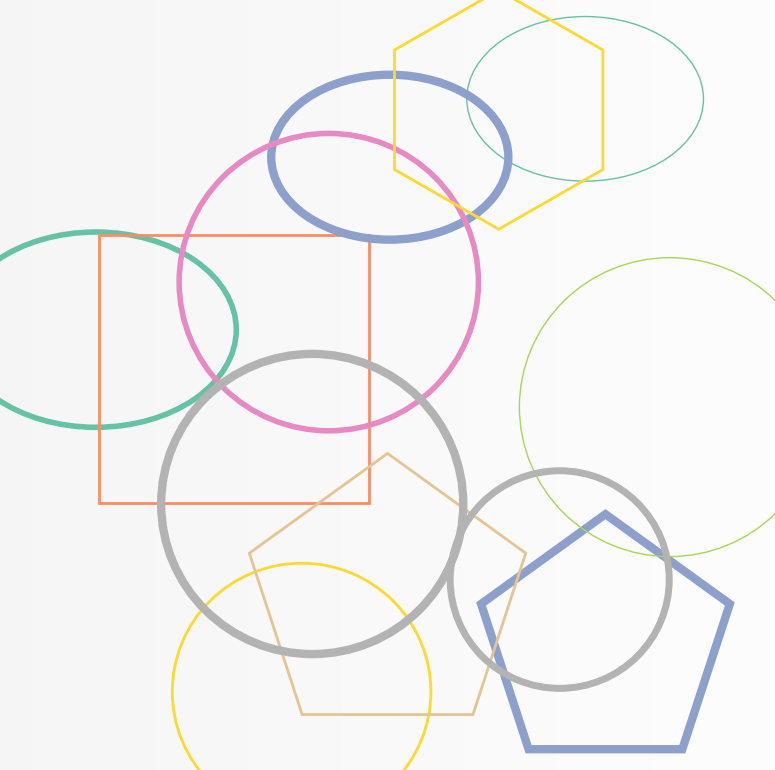[{"shape": "oval", "thickness": 2, "radius": 0.91, "center": [0.124, 0.572]}, {"shape": "oval", "thickness": 0.5, "radius": 0.76, "center": [0.755, 0.872]}, {"shape": "square", "thickness": 1, "radius": 0.87, "center": [0.302, 0.521]}, {"shape": "oval", "thickness": 3, "radius": 0.76, "center": [0.503, 0.796]}, {"shape": "pentagon", "thickness": 3, "radius": 0.84, "center": [0.781, 0.163]}, {"shape": "circle", "thickness": 2, "radius": 0.97, "center": [0.424, 0.634]}, {"shape": "circle", "thickness": 0.5, "radius": 0.97, "center": [0.864, 0.471]}, {"shape": "hexagon", "thickness": 1, "radius": 0.78, "center": [0.643, 0.857]}, {"shape": "circle", "thickness": 1, "radius": 0.83, "center": [0.389, 0.102]}, {"shape": "pentagon", "thickness": 1, "radius": 0.94, "center": [0.5, 0.224]}, {"shape": "circle", "thickness": 3, "radius": 0.97, "center": [0.403, 0.345]}, {"shape": "circle", "thickness": 2.5, "radius": 0.71, "center": [0.722, 0.247]}]